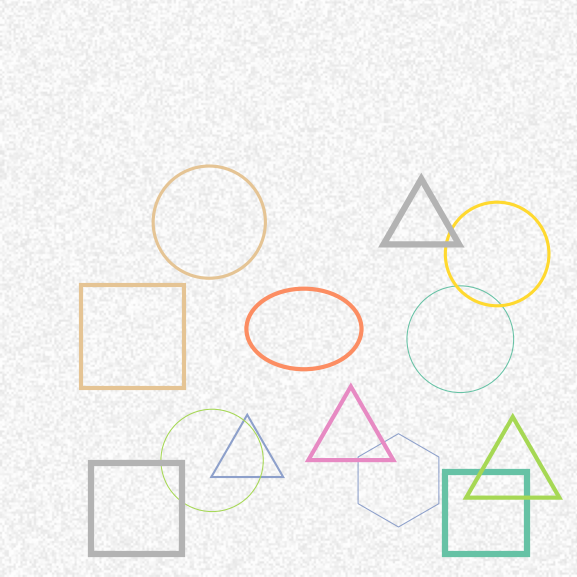[{"shape": "circle", "thickness": 0.5, "radius": 0.46, "center": [0.797, 0.412]}, {"shape": "square", "thickness": 3, "radius": 0.36, "center": [0.841, 0.111]}, {"shape": "oval", "thickness": 2, "radius": 0.5, "center": [0.526, 0.43]}, {"shape": "triangle", "thickness": 1, "radius": 0.36, "center": [0.428, 0.209]}, {"shape": "hexagon", "thickness": 0.5, "radius": 0.4, "center": [0.69, 0.167]}, {"shape": "triangle", "thickness": 2, "radius": 0.42, "center": [0.608, 0.245]}, {"shape": "triangle", "thickness": 2, "radius": 0.47, "center": [0.888, 0.184]}, {"shape": "circle", "thickness": 0.5, "radius": 0.44, "center": [0.367, 0.202]}, {"shape": "circle", "thickness": 1.5, "radius": 0.45, "center": [0.861, 0.559]}, {"shape": "square", "thickness": 2, "radius": 0.45, "center": [0.229, 0.417]}, {"shape": "circle", "thickness": 1.5, "radius": 0.49, "center": [0.362, 0.614]}, {"shape": "triangle", "thickness": 3, "radius": 0.38, "center": [0.73, 0.614]}, {"shape": "square", "thickness": 3, "radius": 0.39, "center": [0.236, 0.119]}]